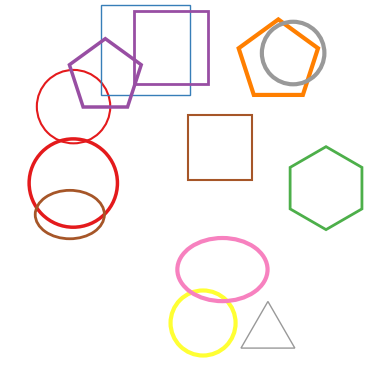[{"shape": "circle", "thickness": 1.5, "radius": 0.48, "center": [0.191, 0.723]}, {"shape": "circle", "thickness": 2.5, "radius": 0.57, "center": [0.19, 0.525]}, {"shape": "square", "thickness": 1, "radius": 0.58, "center": [0.378, 0.871]}, {"shape": "hexagon", "thickness": 2, "radius": 0.54, "center": [0.847, 0.511]}, {"shape": "pentagon", "thickness": 2.5, "radius": 0.49, "center": [0.274, 0.801]}, {"shape": "square", "thickness": 2, "radius": 0.48, "center": [0.444, 0.876]}, {"shape": "pentagon", "thickness": 3, "radius": 0.54, "center": [0.723, 0.841]}, {"shape": "circle", "thickness": 3, "radius": 0.42, "center": [0.527, 0.161]}, {"shape": "square", "thickness": 1.5, "radius": 0.42, "center": [0.572, 0.617]}, {"shape": "oval", "thickness": 2, "radius": 0.45, "center": [0.181, 0.443]}, {"shape": "oval", "thickness": 3, "radius": 0.59, "center": [0.578, 0.3]}, {"shape": "triangle", "thickness": 1, "radius": 0.4, "center": [0.696, 0.136]}, {"shape": "circle", "thickness": 3, "radius": 0.41, "center": [0.761, 0.862]}]